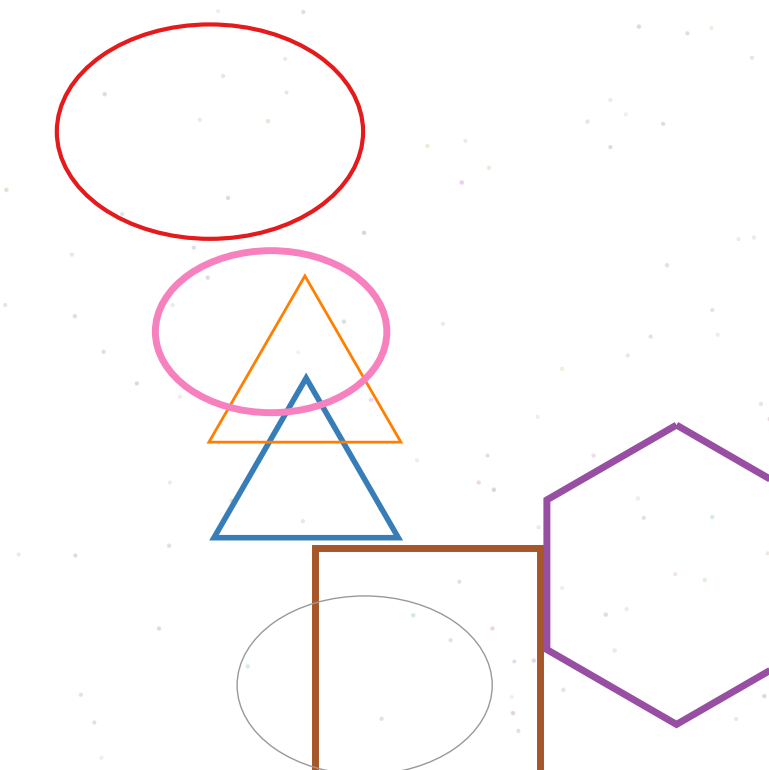[{"shape": "oval", "thickness": 1.5, "radius": 0.99, "center": [0.273, 0.829]}, {"shape": "triangle", "thickness": 2, "radius": 0.69, "center": [0.398, 0.371]}, {"shape": "hexagon", "thickness": 2.5, "radius": 0.97, "center": [0.879, 0.254]}, {"shape": "triangle", "thickness": 1, "radius": 0.72, "center": [0.396, 0.498]}, {"shape": "square", "thickness": 2.5, "radius": 0.73, "center": [0.555, 0.142]}, {"shape": "oval", "thickness": 2.5, "radius": 0.75, "center": [0.352, 0.569]}, {"shape": "oval", "thickness": 0.5, "radius": 0.83, "center": [0.474, 0.11]}]